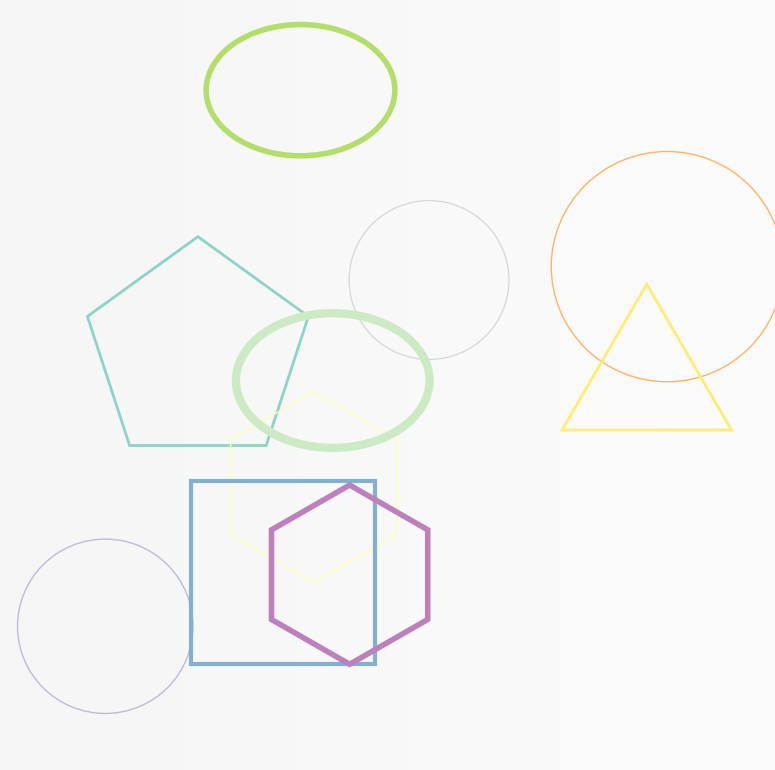[{"shape": "pentagon", "thickness": 1, "radius": 0.75, "center": [0.255, 0.543]}, {"shape": "hexagon", "thickness": 0.5, "radius": 0.62, "center": [0.405, 0.368]}, {"shape": "circle", "thickness": 0.5, "radius": 0.57, "center": [0.136, 0.187]}, {"shape": "square", "thickness": 1.5, "radius": 0.59, "center": [0.366, 0.256]}, {"shape": "circle", "thickness": 0.5, "radius": 0.75, "center": [0.861, 0.654]}, {"shape": "oval", "thickness": 2, "radius": 0.61, "center": [0.388, 0.883]}, {"shape": "circle", "thickness": 0.5, "radius": 0.52, "center": [0.554, 0.636]}, {"shape": "hexagon", "thickness": 2, "radius": 0.58, "center": [0.451, 0.254]}, {"shape": "oval", "thickness": 3, "radius": 0.62, "center": [0.429, 0.506]}, {"shape": "triangle", "thickness": 1, "radius": 0.63, "center": [0.834, 0.505]}]